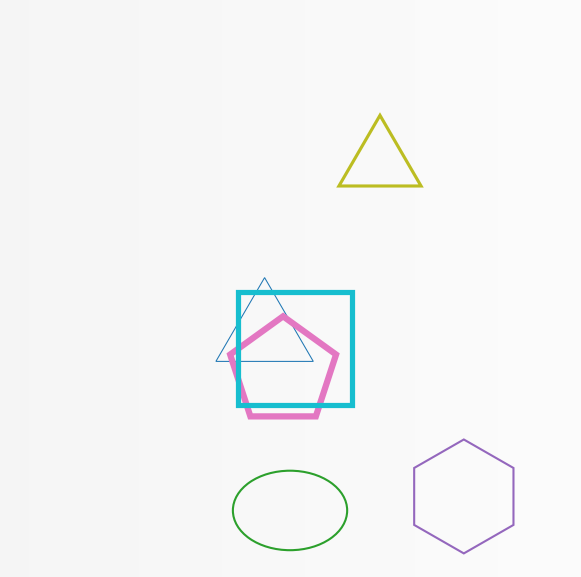[{"shape": "triangle", "thickness": 0.5, "radius": 0.48, "center": [0.455, 0.422]}, {"shape": "oval", "thickness": 1, "radius": 0.49, "center": [0.499, 0.115]}, {"shape": "hexagon", "thickness": 1, "radius": 0.49, "center": [0.798, 0.139]}, {"shape": "pentagon", "thickness": 3, "radius": 0.48, "center": [0.487, 0.356]}, {"shape": "triangle", "thickness": 1.5, "radius": 0.41, "center": [0.654, 0.718]}, {"shape": "square", "thickness": 2.5, "radius": 0.49, "center": [0.507, 0.396]}]